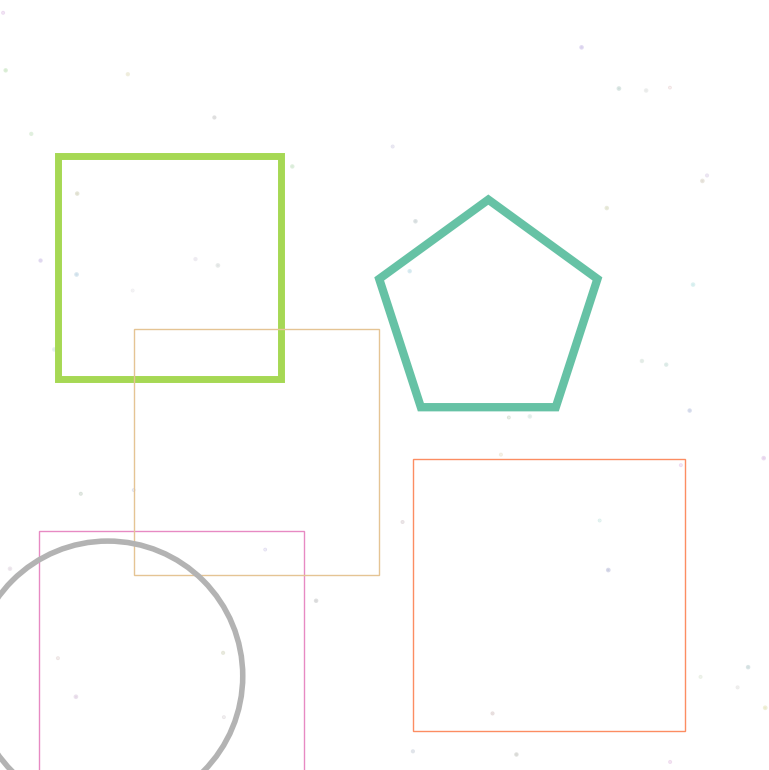[{"shape": "pentagon", "thickness": 3, "radius": 0.75, "center": [0.634, 0.592]}, {"shape": "square", "thickness": 0.5, "radius": 0.88, "center": [0.713, 0.227]}, {"shape": "square", "thickness": 0.5, "radius": 0.86, "center": [0.223, 0.138]}, {"shape": "square", "thickness": 2.5, "radius": 0.72, "center": [0.221, 0.652]}, {"shape": "square", "thickness": 0.5, "radius": 0.8, "center": [0.333, 0.413]}, {"shape": "circle", "thickness": 2, "radius": 0.88, "center": [0.14, 0.122]}]